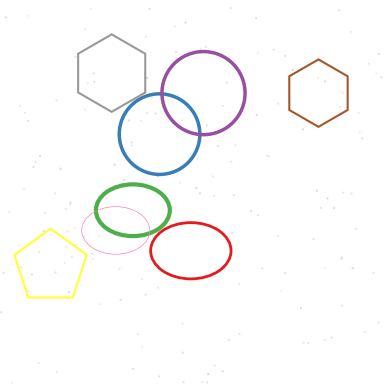[{"shape": "oval", "thickness": 2, "radius": 0.52, "center": [0.496, 0.349]}, {"shape": "circle", "thickness": 2.5, "radius": 0.52, "center": [0.414, 0.652]}, {"shape": "oval", "thickness": 3, "radius": 0.48, "center": [0.345, 0.454]}, {"shape": "circle", "thickness": 2.5, "radius": 0.54, "center": [0.529, 0.758]}, {"shape": "pentagon", "thickness": 1.5, "radius": 0.49, "center": [0.131, 0.307]}, {"shape": "hexagon", "thickness": 1.5, "radius": 0.44, "center": [0.827, 0.758]}, {"shape": "oval", "thickness": 0.5, "radius": 0.44, "center": [0.301, 0.401]}, {"shape": "hexagon", "thickness": 1.5, "radius": 0.5, "center": [0.29, 0.81]}]